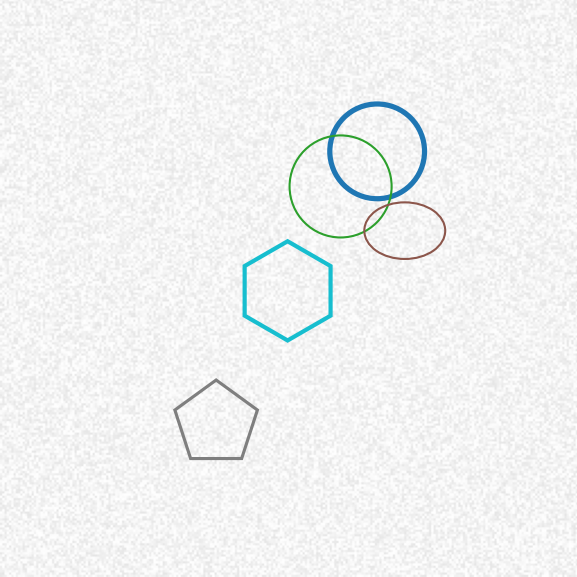[{"shape": "circle", "thickness": 2.5, "radius": 0.41, "center": [0.653, 0.737]}, {"shape": "circle", "thickness": 1, "radius": 0.44, "center": [0.59, 0.676]}, {"shape": "oval", "thickness": 1, "radius": 0.35, "center": [0.701, 0.6]}, {"shape": "pentagon", "thickness": 1.5, "radius": 0.38, "center": [0.374, 0.266]}, {"shape": "hexagon", "thickness": 2, "radius": 0.43, "center": [0.498, 0.495]}]